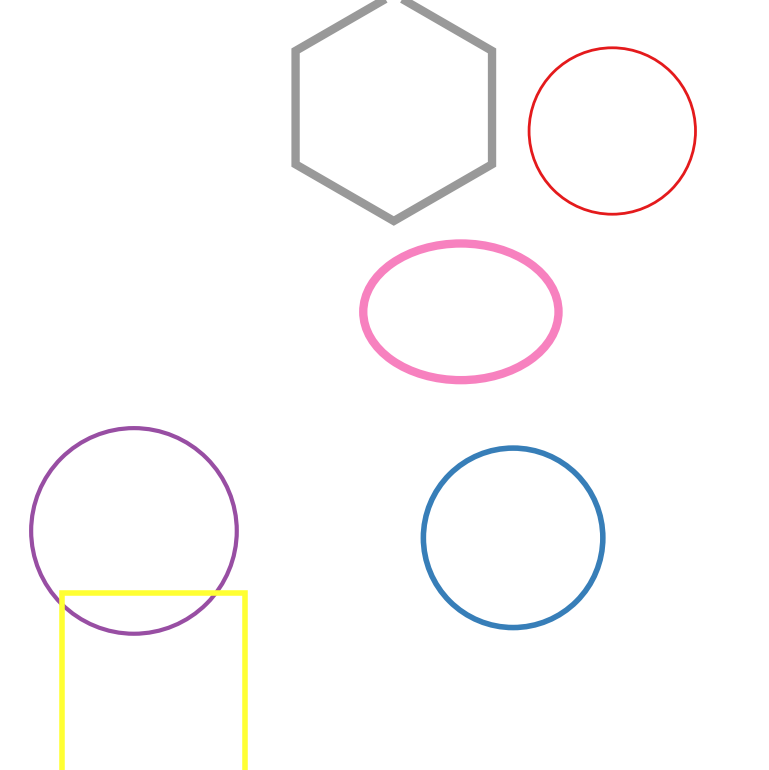[{"shape": "circle", "thickness": 1, "radius": 0.54, "center": [0.795, 0.83]}, {"shape": "circle", "thickness": 2, "radius": 0.58, "center": [0.666, 0.302]}, {"shape": "circle", "thickness": 1.5, "radius": 0.67, "center": [0.174, 0.31]}, {"shape": "square", "thickness": 2, "radius": 0.59, "center": [0.199, 0.111]}, {"shape": "oval", "thickness": 3, "radius": 0.63, "center": [0.599, 0.595]}, {"shape": "hexagon", "thickness": 3, "radius": 0.74, "center": [0.511, 0.86]}]